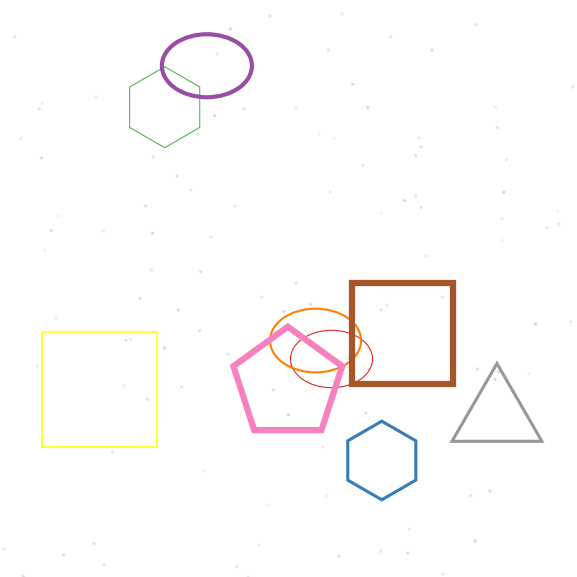[{"shape": "oval", "thickness": 0.5, "radius": 0.36, "center": [0.574, 0.377]}, {"shape": "hexagon", "thickness": 1.5, "radius": 0.34, "center": [0.661, 0.202]}, {"shape": "hexagon", "thickness": 0.5, "radius": 0.35, "center": [0.285, 0.814]}, {"shape": "oval", "thickness": 2, "radius": 0.39, "center": [0.358, 0.885]}, {"shape": "oval", "thickness": 1, "radius": 0.39, "center": [0.546, 0.409]}, {"shape": "square", "thickness": 1, "radius": 0.5, "center": [0.173, 0.325]}, {"shape": "square", "thickness": 3, "radius": 0.44, "center": [0.697, 0.421]}, {"shape": "pentagon", "thickness": 3, "radius": 0.5, "center": [0.498, 0.334]}, {"shape": "triangle", "thickness": 1.5, "radius": 0.45, "center": [0.861, 0.28]}]